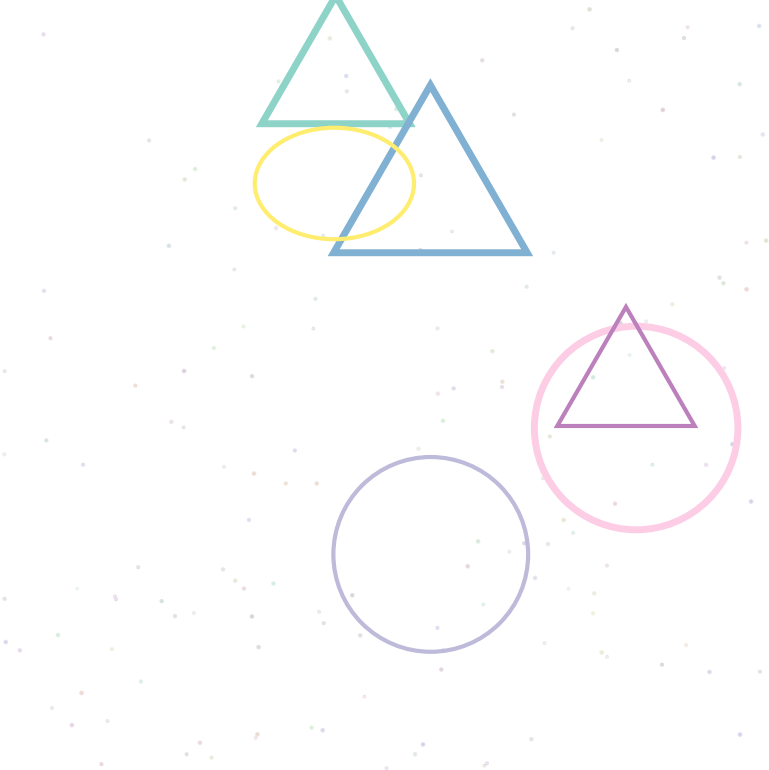[{"shape": "triangle", "thickness": 2.5, "radius": 0.55, "center": [0.436, 0.895]}, {"shape": "circle", "thickness": 1.5, "radius": 0.63, "center": [0.559, 0.28]}, {"shape": "triangle", "thickness": 2.5, "radius": 0.73, "center": [0.559, 0.744]}, {"shape": "circle", "thickness": 2.5, "radius": 0.66, "center": [0.826, 0.444]}, {"shape": "triangle", "thickness": 1.5, "radius": 0.52, "center": [0.813, 0.498]}, {"shape": "oval", "thickness": 1.5, "radius": 0.52, "center": [0.434, 0.762]}]